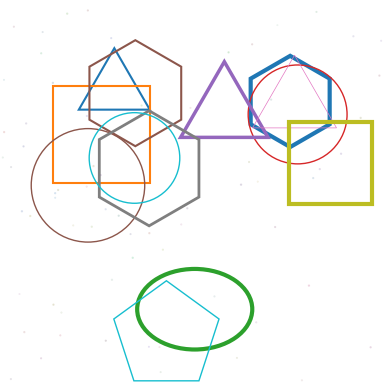[{"shape": "triangle", "thickness": 1.5, "radius": 0.53, "center": [0.297, 0.768]}, {"shape": "hexagon", "thickness": 3, "radius": 0.59, "center": [0.754, 0.736]}, {"shape": "square", "thickness": 1.5, "radius": 0.63, "center": [0.264, 0.65]}, {"shape": "oval", "thickness": 3, "radius": 0.75, "center": [0.506, 0.197]}, {"shape": "circle", "thickness": 1, "radius": 0.64, "center": [0.773, 0.703]}, {"shape": "triangle", "thickness": 2.5, "radius": 0.66, "center": [0.583, 0.709]}, {"shape": "hexagon", "thickness": 1.5, "radius": 0.69, "center": [0.351, 0.758]}, {"shape": "circle", "thickness": 1, "radius": 0.74, "center": [0.229, 0.519]}, {"shape": "triangle", "thickness": 0.5, "radius": 0.63, "center": [0.765, 0.731]}, {"shape": "hexagon", "thickness": 2, "radius": 0.75, "center": [0.387, 0.563]}, {"shape": "square", "thickness": 3, "radius": 0.54, "center": [0.858, 0.577]}, {"shape": "circle", "thickness": 1, "radius": 0.59, "center": [0.349, 0.59]}, {"shape": "pentagon", "thickness": 1, "radius": 0.72, "center": [0.432, 0.127]}]